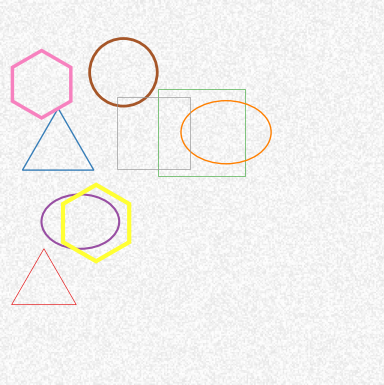[{"shape": "triangle", "thickness": 0.5, "radius": 0.48, "center": [0.114, 0.257]}, {"shape": "triangle", "thickness": 1, "radius": 0.54, "center": [0.151, 0.612]}, {"shape": "square", "thickness": 0.5, "radius": 0.57, "center": [0.523, 0.657]}, {"shape": "oval", "thickness": 1.5, "radius": 0.5, "center": [0.209, 0.424]}, {"shape": "oval", "thickness": 1, "radius": 0.59, "center": [0.587, 0.657]}, {"shape": "hexagon", "thickness": 3, "radius": 0.5, "center": [0.25, 0.421]}, {"shape": "circle", "thickness": 2, "radius": 0.44, "center": [0.321, 0.812]}, {"shape": "hexagon", "thickness": 2.5, "radius": 0.44, "center": [0.108, 0.781]}, {"shape": "square", "thickness": 0.5, "radius": 0.47, "center": [0.399, 0.654]}]